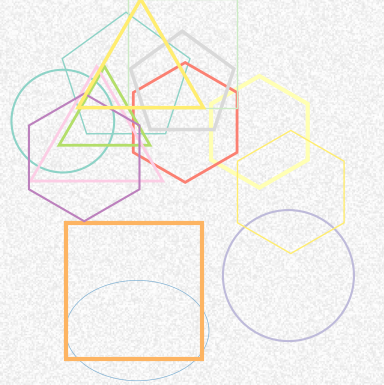[{"shape": "circle", "thickness": 1.5, "radius": 0.67, "center": [0.163, 0.685]}, {"shape": "pentagon", "thickness": 1, "radius": 0.87, "center": [0.327, 0.794]}, {"shape": "hexagon", "thickness": 3, "radius": 0.73, "center": [0.674, 0.658]}, {"shape": "circle", "thickness": 1.5, "radius": 0.85, "center": [0.749, 0.284]}, {"shape": "hexagon", "thickness": 2, "radius": 0.78, "center": [0.481, 0.682]}, {"shape": "oval", "thickness": 0.5, "radius": 0.93, "center": [0.357, 0.141]}, {"shape": "square", "thickness": 3, "radius": 0.88, "center": [0.349, 0.244]}, {"shape": "triangle", "thickness": 2, "radius": 0.68, "center": [0.271, 0.691]}, {"shape": "triangle", "thickness": 2, "radius": 0.99, "center": [0.251, 0.629]}, {"shape": "pentagon", "thickness": 2.5, "radius": 0.71, "center": [0.473, 0.778]}, {"shape": "hexagon", "thickness": 1.5, "radius": 0.83, "center": [0.219, 0.591]}, {"shape": "square", "thickness": 1, "radius": 0.71, "center": [0.474, 0.861]}, {"shape": "hexagon", "thickness": 1, "radius": 0.8, "center": [0.755, 0.501]}, {"shape": "triangle", "thickness": 2.5, "radius": 0.94, "center": [0.366, 0.814]}]